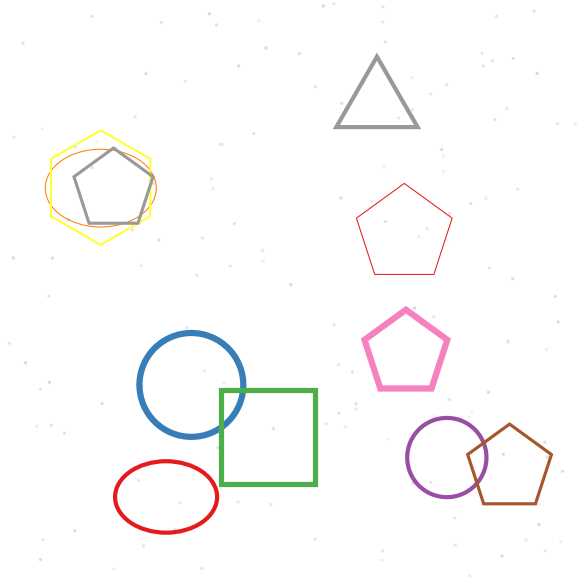[{"shape": "pentagon", "thickness": 0.5, "radius": 0.44, "center": [0.7, 0.594]}, {"shape": "oval", "thickness": 2, "radius": 0.44, "center": [0.288, 0.139]}, {"shape": "circle", "thickness": 3, "radius": 0.45, "center": [0.331, 0.333]}, {"shape": "square", "thickness": 2.5, "radius": 0.41, "center": [0.464, 0.243]}, {"shape": "circle", "thickness": 2, "radius": 0.34, "center": [0.774, 0.207]}, {"shape": "oval", "thickness": 0.5, "radius": 0.48, "center": [0.175, 0.673]}, {"shape": "hexagon", "thickness": 1, "radius": 0.5, "center": [0.174, 0.674]}, {"shape": "pentagon", "thickness": 1.5, "radius": 0.38, "center": [0.882, 0.188]}, {"shape": "pentagon", "thickness": 3, "radius": 0.38, "center": [0.703, 0.387]}, {"shape": "triangle", "thickness": 2, "radius": 0.41, "center": [0.653, 0.82]}, {"shape": "pentagon", "thickness": 1.5, "radius": 0.36, "center": [0.197, 0.671]}]